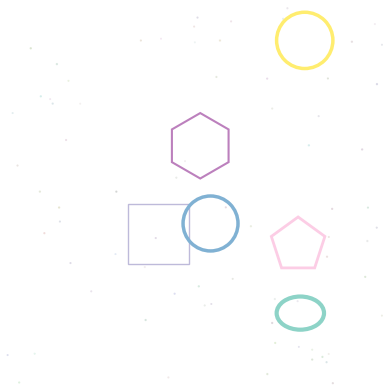[{"shape": "oval", "thickness": 3, "radius": 0.31, "center": [0.78, 0.187]}, {"shape": "square", "thickness": 1, "radius": 0.39, "center": [0.411, 0.392]}, {"shape": "circle", "thickness": 2.5, "radius": 0.36, "center": [0.547, 0.42]}, {"shape": "pentagon", "thickness": 2, "radius": 0.37, "center": [0.774, 0.363]}, {"shape": "hexagon", "thickness": 1.5, "radius": 0.42, "center": [0.52, 0.621]}, {"shape": "circle", "thickness": 2.5, "radius": 0.37, "center": [0.792, 0.895]}]